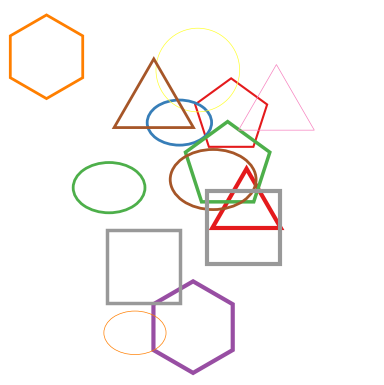[{"shape": "pentagon", "thickness": 1.5, "radius": 0.49, "center": [0.6, 0.698]}, {"shape": "triangle", "thickness": 3, "radius": 0.51, "center": [0.64, 0.459]}, {"shape": "oval", "thickness": 2, "radius": 0.42, "center": [0.466, 0.682]}, {"shape": "oval", "thickness": 2, "radius": 0.47, "center": [0.283, 0.513]}, {"shape": "pentagon", "thickness": 2.5, "radius": 0.58, "center": [0.591, 0.569]}, {"shape": "hexagon", "thickness": 3, "radius": 0.59, "center": [0.502, 0.15]}, {"shape": "hexagon", "thickness": 2, "radius": 0.54, "center": [0.121, 0.853]}, {"shape": "oval", "thickness": 0.5, "radius": 0.4, "center": [0.351, 0.136]}, {"shape": "circle", "thickness": 0.5, "radius": 0.54, "center": [0.514, 0.818]}, {"shape": "triangle", "thickness": 2, "radius": 0.59, "center": [0.399, 0.728]}, {"shape": "oval", "thickness": 2, "radius": 0.56, "center": [0.554, 0.534]}, {"shape": "triangle", "thickness": 0.5, "radius": 0.57, "center": [0.718, 0.719]}, {"shape": "square", "thickness": 2.5, "radius": 0.47, "center": [0.373, 0.308]}, {"shape": "square", "thickness": 3, "radius": 0.47, "center": [0.633, 0.409]}]